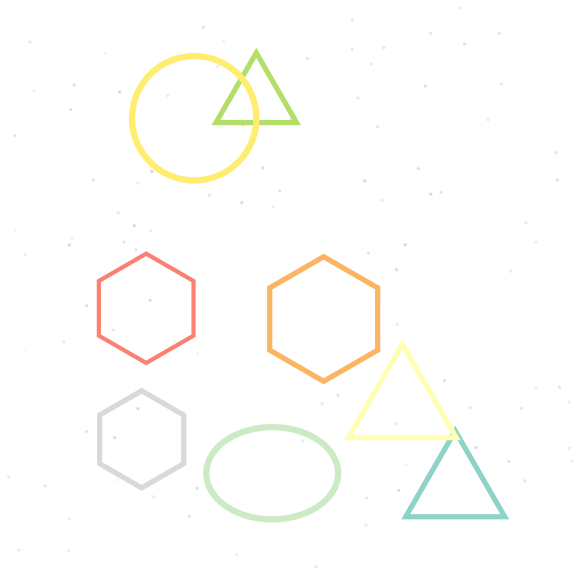[{"shape": "triangle", "thickness": 2.5, "radius": 0.5, "center": [0.788, 0.154]}, {"shape": "triangle", "thickness": 2.5, "radius": 0.54, "center": [0.697, 0.295]}, {"shape": "hexagon", "thickness": 2, "radius": 0.47, "center": [0.253, 0.465]}, {"shape": "hexagon", "thickness": 2.5, "radius": 0.54, "center": [0.56, 0.447]}, {"shape": "triangle", "thickness": 2.5, "radius": 0.4, "center": [0.444, 0.827]}, {"shape": "hexagon", "thickness": 2.5, "radius": 0.42, "center": [0.245, 0.238]}, {"shape": "oval", "thickness": 3, "radius": 0.57, "center": [0.471, 0.18]}, {"shape": "circle", "thickness": 3, "radius": 0.54, "center": [0.336, 0.794]}]